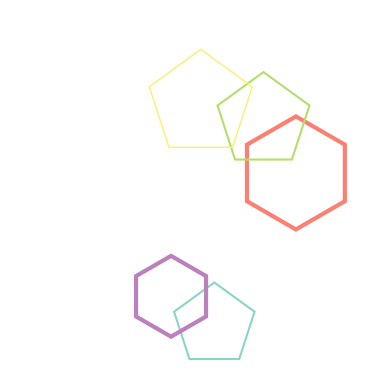[{"shape": "pentagon", "thickness": 1.5, "radius": 0.55, "center": [0.557, 0.156]}, {"shape": "hexagon", "thickness": 3, "radius": 0.73, "center": [0.769, 0.551]}, {"shape": "pentagon", "thickness": 1.5, "radius": 0.63, "center": [0.684, 0.687]}, {"shape": "hexagon", "thickness": 3, "radius": 0.52, "center": [0.444, 0.23]}, {"shape": "pentagon", "thickness": 1, "radius": 0.7, "center": [0.522, 0.731]}]